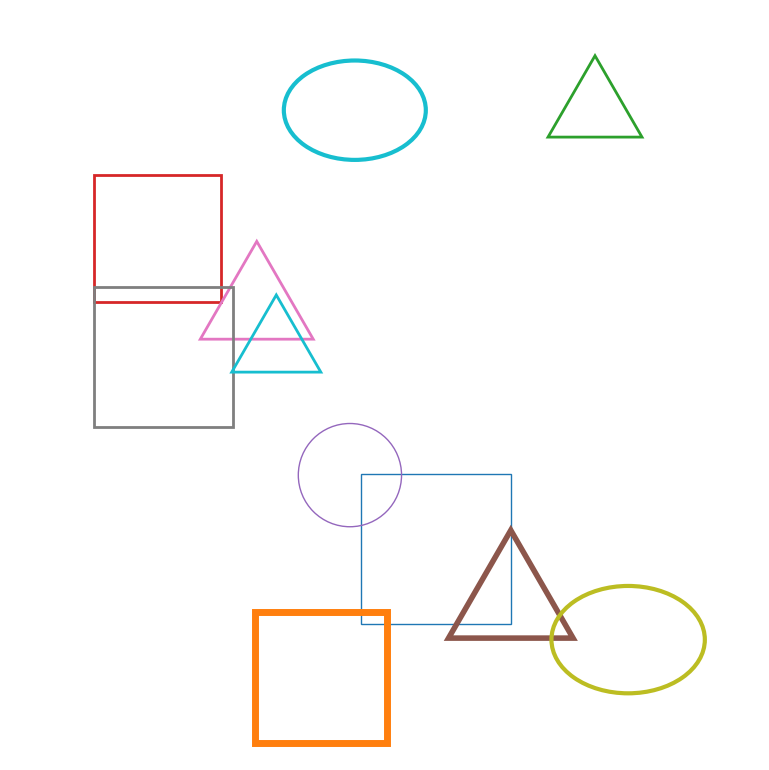[{"shape": "square", "thickness": 0.5, "radius": 0.49, "center": [0.566, 0.287]}, {"shape": "square", "thickness": 2.5, "radius": 0.43, "center": [0.417, 0.12]}, {"shape": "triangle", "thickness": 1, "radius": 0.35, "center": [0.773, 0.857]}, {"shape": "square", "thickness": 1, "radius": 0.41, "center": [0.205, 0.69]}, {"shape": "circle", "thickness": 0.5, "radius": 0.34, "center": [0.454, 0.383]}, {"shape": "triangle", "thickness": 2, "radius": 0.47, "center": [0.663, 0.218]}, {"shape": "triangle", "thickness": 1, "radius": 0.42, "center": [0.333, 0.602]}, {"shape": "square", "thickness": 1, "radius": 0.45, "center": [0.212, 0.536]}, {"shape": "oval", "thickness": 1.5, "radius": 0.5, "center": [0.816, 0.169]}, {"shape": "oval", "thickness": 1.5, "radius": 0.46, "center": [0.461, 0.857]}, {"shape": "triangle", "thickness": 1, "radius": 0.33, "center": [0.359, 0.55]}]